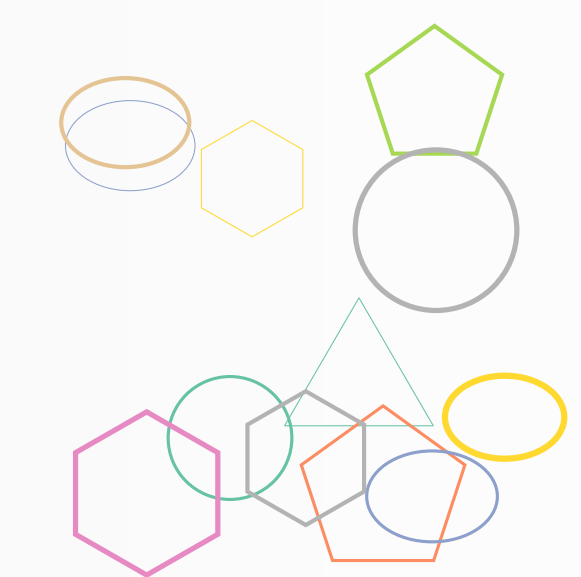[{"shape": "circle", "thickness": 1.5, "radius": 0.53, "center": [0.396, 0.241]}, {"shape": "triangle", "thickness": 0.5, "radius": 0.74, "center": [0.618, 0.336]}, {"shape": "pentagon", "thickness": 1.5, "radius": 0.74, "center": [0.659, 0.148]}, {"shape": "oval", "thickness": 0.5, "radius": 0.56, "center": [0.224, 0.747]}, {"shape": "oval", "thickness": 1.5, "radius": 0.56, "center": [0.743, 0.14]}, {"shape": "hexagon", "thickness": 2.5, "radius": 0.71, "center": [0.252, 0.145]}, {"shape": "pentagon", "thickness": 2, "radius": 0.61, "center": [0.748, 0.832]}, {"shape": "hexagon", "thickness": 0.5, "radius": 0.5, "center": [0.434, 0.69]}, {"shape": "oval", "thickness": 3, "radius": 0.51, "center": [0.868, 0.277]}, {"shape": "oval", "thickness": 2, "radius": 0.55, "center": [0.215, 0.787]}, {"shape": "circle", "thickness": 2.5, "radius": 0.7, "center": [0.75, 0.601]}, {"shape": "hexagon", "thickness": 2, "radius": 0.58, "center": [0.526, 0.206]}]